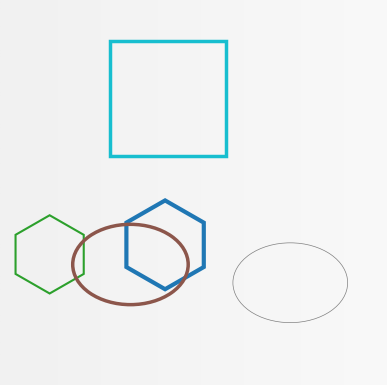[{"shape": "hexagon", "thickness": 3, "radius": 0.58, "center": [0.426, 0.364]}, {"shape": "hexagon", "thickness": 1.5, "radius": 0.51, "center": [0.128, 0.339]}, {"shape": "oval", "thickness": 2.5, "radius": 0.75, "center": [0.337, 0.313]}, {"shape": "oval", "thickness": 0.5, "radius": 0.74, "center": [0.749, 0.266]}, {"shape": "square", "thickness": 2.5, "radius": 0.75, "center": [0.433, 0.745]}]